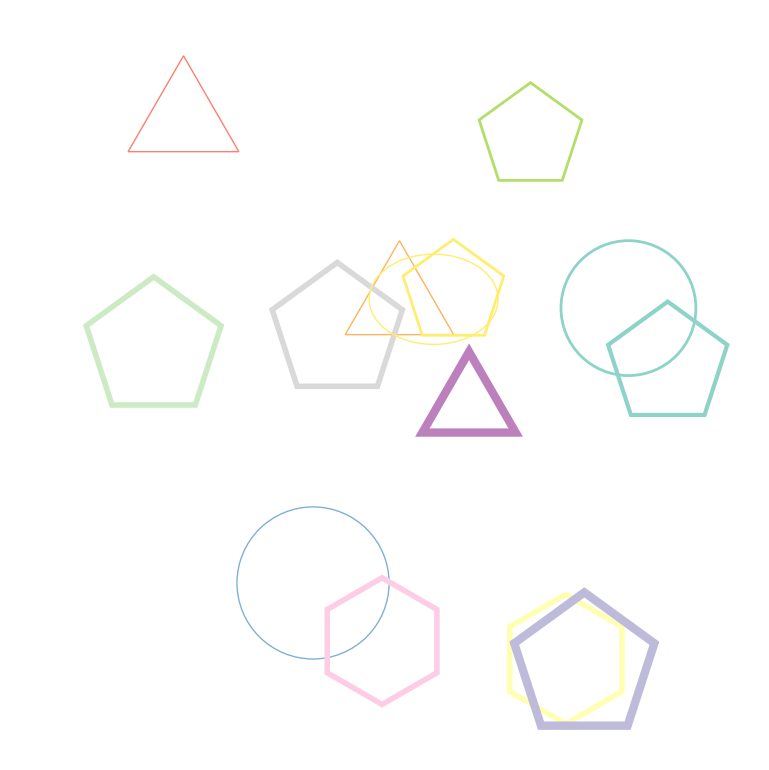[{"shape": "pentagon", "thickness": 1.5, "radius": 0.41, "center": [0.867, 0.527]}, {"shape": "circle", "thickness": 1, "radius": 0.44, "center": [0.816, 0.6]}, {"shape": "hexagon", "thickness": 2, "radius": 0.42, "center": [0.735, 0.144]}, {"shape": "pentagon", "thickness": 3, "radius": 0.48, "center": [0.759, 0.135]}, {"shape": "triangle", "thickness": 0.5, "radius": 0.42, "center": [0.238, 0.845]}, {"shape": "circle", "thickness": 0.5, "radius": 0.49, "center": [0.407, 0.243]}, {"shape": "triangle", "thickness": 0.5, "radius": 0.41, "center": [0.519, 0.606]}, {"shape": "pentagon", "thickness": 1, "radius": 0.35, "center": [0.689, 0.823]}, {"shape": "hexagon", "thickness": 2, "radius": 0.41, "center": [0.496, 0.167]}, {"shape": "pentagon", "thickness": 2, "radius": 0.44, "center": [0.438, 0.57]}, {"shape": "triangle", "thickness": 3, "radius": 0.35, "center": [0.609, 0.473]}, {"shape": "pentagon", "thickness": 2, "radius": 0.46, "center": [0.2, 0.549]}, {"shape": "pentagon", "thickness": 1, "radius": 0.34, "center": [0.589, 0.62]}, {"shape": "oval", "thickness": 0.5, "radius": 0.42, "center": [0.563, 0.611]}]